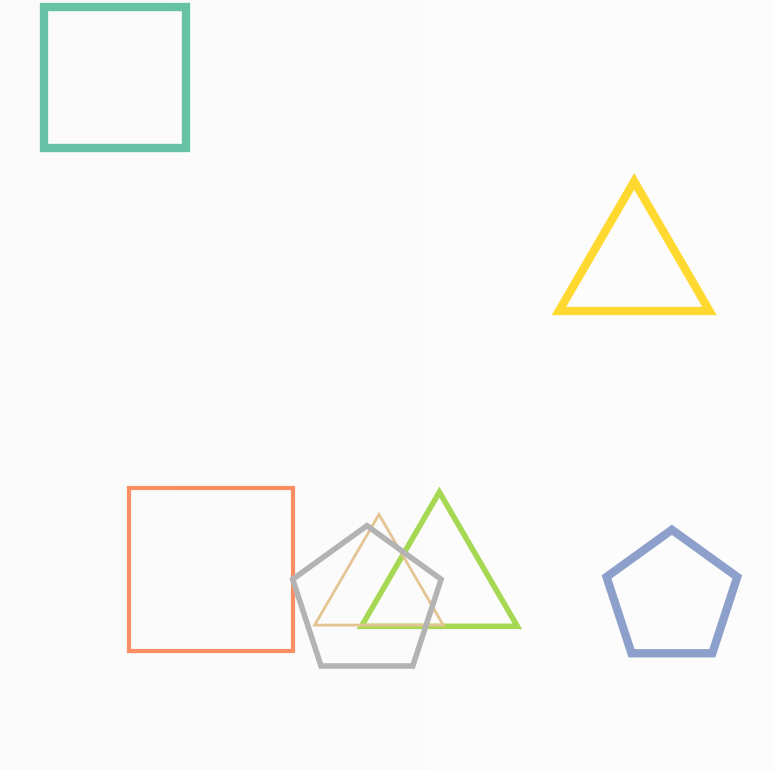[{"shape": "square", "thickness": 3, "radius": 0.46, "center": [0.149, 0.899]}, {"shape": "square", "thickness": 1.5, "radius": 0.53, "center": [0.272, 0.261]}, {"shape": "pentagon", "thickness": 3, "radius": 0.44, "center": [0.867, 0.223]}, {"shape": "triangle", "thickness": 2, "radius": 0.58, "center": [0.567, 0.245]}, {"shape": "triangle", "thickness": 3, "radius": 0.56, "center": [0.818, 0.652]}, {"shape": "triangle", "thickness": 1, "radius": 0.48, "center": [0.489, 0.236]}, {"shape": "pentagon", "thickness": 2, "radius": 0.5, "center": [0.473, 0.217]}]